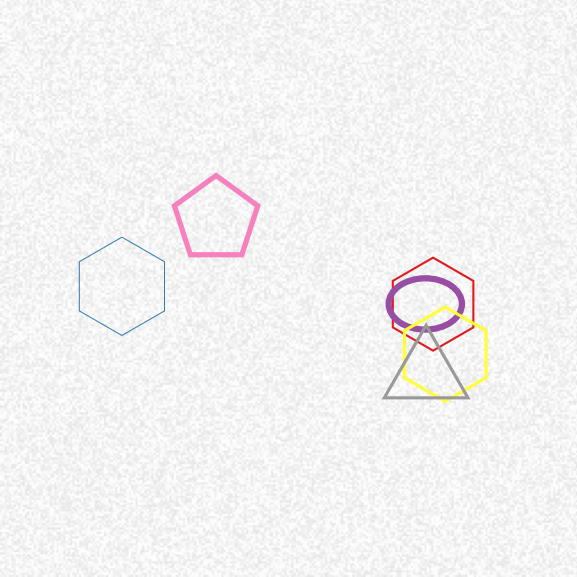[{"shape": "hexagon", "thickness": 1, "radius": 0.4, "center": [0.75, 0.472]}, {"shape": "hexagon", "thickness": 0.5, "radius": 0.43, "center": [0.211, 0.503]}, {"shape": "oval", "thickness": 3, "radius": 0.32, "center": [0.736, 0.473]}, {"shape": "hexagon", "thickness": 1.5, "radius": 0.41, "center": [0.771, 0.386]}, {"shape": "pentagon", "thickness": 2.5, "radius": 0.38, "center": [0.374, 0.619]}, {"shape": "triangle", "thickness": 1.5, "radius": 0.42, "center": [0.738, 0.352]}]